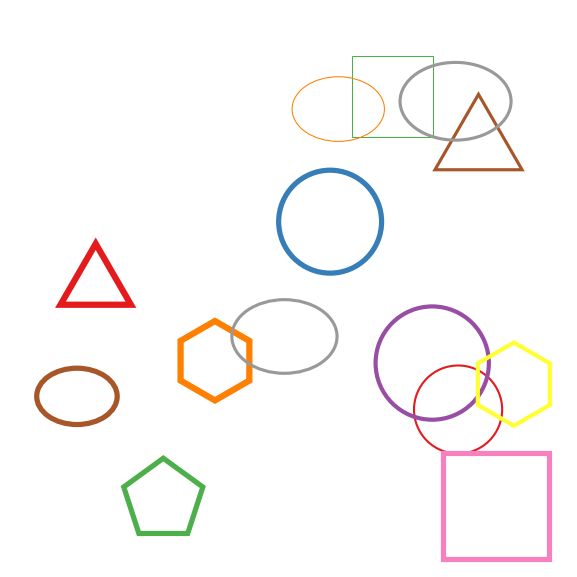[{"shape": "triangle", "thickness": 3, "radius": 0.35, "center": [0.166, 0.507]}, {"shape": "circle", "thickness": 1, "radius": 0.38, "center": [0.793, 0.29]}, {"shape": "circle", "thickness": 2.5, "radius": 0.45, "center": [0.572, 0.615]}, {"shape": "pentagon", "thickness": 2.5, "radius": 0.36, "center": [0.283, 0.134]}, {"shape": "square", "thickness": 0.5, "radius": 0.35, "center": [0.679, 0.832]}, {"shape": "circle", "thickness": 2, "radius": 0.49, "center": [0.748, 0.37]}, {"shape": "hexagon", "thickness": 3, "radius": 0.34, "center": [0.372, 0.375]}, {"shape": "oval", "thickness": 0.5, "radius": 0.4, "center": [0.586, 0.81]}, {"shape": "hexagon", "thickness": 2, "radius": 0.36, "center": [0.89, 0.334]}, {"shape": "oval", "thickness": 2.5, "radius": 0.35, "center": [0.133, 0.313]}, {"shape": "triangle", "thickness": 1.5, "radius": 0.44, "center": [0.829, 0.749]}, {"shape": "square", "thickness": 2.5, "radius": 0.46, "center": [0.859, 0.123]}, {"shape": "oval", "thickness": 1.5, "radius": 0.48, "center": [0.789, 0.824]}, {"shape": "oval", "thickness": 1.5, "radius": 0.46, "center": [0.493, 0.416]}]